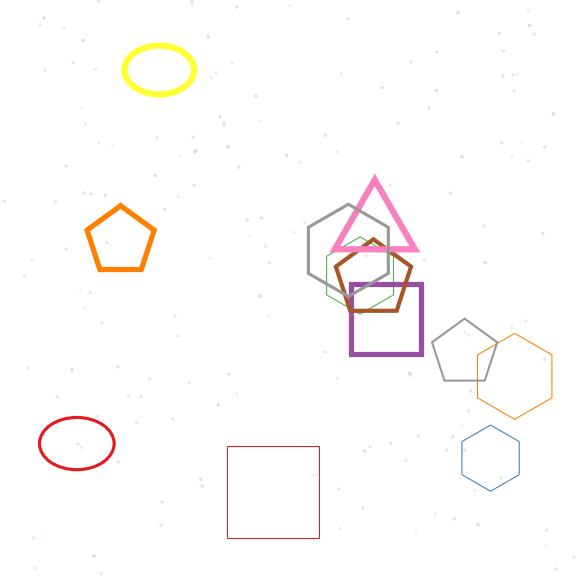[{"shape": "square", "thickness": 0.5, "radius": 0.4, "center": [0.473, 0.147]}, {"shape": "oval", "thickness": 1.5, "radius": 0.32, "center": [0.133, 0.231]}, {"shape": "hexagon", "thickness": 0.5, "radius": 0.29, "center": [0.849, 0.206]}, {"shape": "hexagon", "thickness": 0.5, "radius": 0.33, "center": [0.624, 0.522]}, {"shape": "square", "thickness": 2.5, "radius": 0.3, "center": [0.668, 0.447]}, {"shape": "hexagon", "thickness": 0.5, "radius": 0.37, "center": [0.891, 0.347]}, {"shape": "pentagon", "thickness": 2.5, "radius": 0.31, "center": [0.209, 0.582]}, {"shape": "oval", "thickness": 3, "radius": 0.3, "center": [0.276, 0.878]}, {"shape": "pentagon", "thickness": 2, "radius": 0.34, "center": [0.647, 0.516]}, {"shape": "triangle", "thickness": 3, "radius": 0.4, "center": [0.649, 0.608]}, {"shape": "pentagon", "thickness": 1, "radius": 0.3, "center": [0.805, 0.388]}, {"shape": "hexagon", "thickness": 1.5, "radius": 0.4, "center": [0.603, 0.566]}]